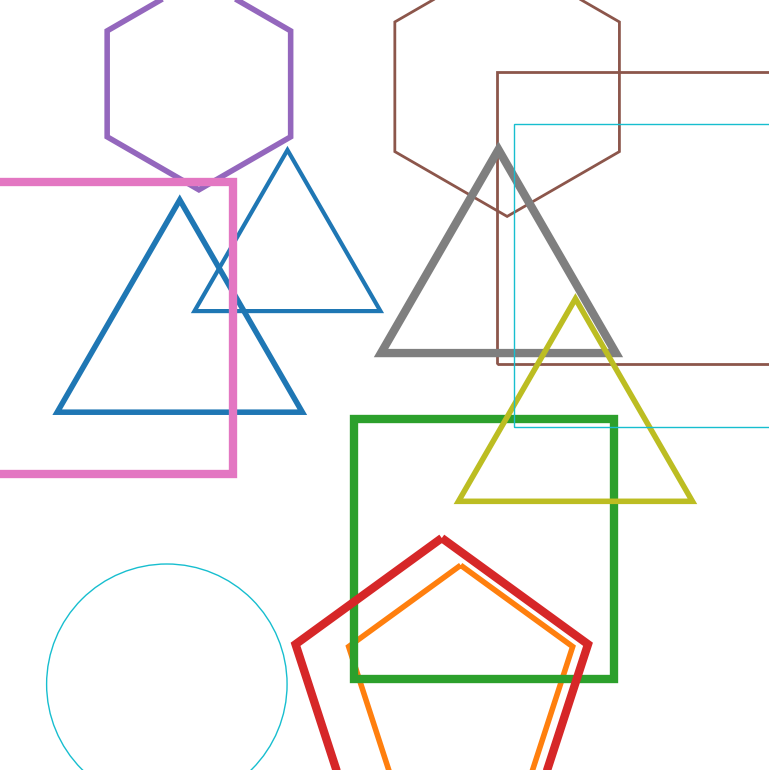[{"shape": "triangle", "thickness": 2, "radius": 0.92, "center": [0.233, 0.557]}, {"shape": "triangle", "thickness": 1.5, "radius": 0.7, "center": [0.373, 0.666]}, {"shape": "pentagon", "thickness": 2, "radius": 0.76, "center": [0.598, 0.113]}, {"shape": "square", "thickness": 3, "radius": 0.84, "center": [0.629, 0.286]}, {"shape": "pentagon", "thickness": 3, "radius": 1.0, "center": [0.574, 0.102]}, {"shape": "hexagon", "thickness": 2, "radius": 0.69, "center": [0.258, 0.891]}, {"shape": "square", "thickness": 1, "radius": 0.95, "center": [0.836, 0.717]}, {"shape": "hexagon", "thickness": 1, "radius": 0.84, "center": [0.659, 0.887]}, {"shape": "square", "thickness": 3, "radius": 0.95, "center": [0.113, 0.574]}, {"shape": "triangle", "thickness": 3, "radius": 0.88, "center": [0.647, 0.63]}, {"shape": "triangle", "thickness": 2, "radius": 0.88, "center": [0.747, 0.437]}, {"shape": "circle", "thickness": 0.5, "radius": 0.78, "center": [0.217, 0.111]}, {"shape": "square", "thickness": 0.5, "radius": 0.98, "center": [0.864, 0.642]}]